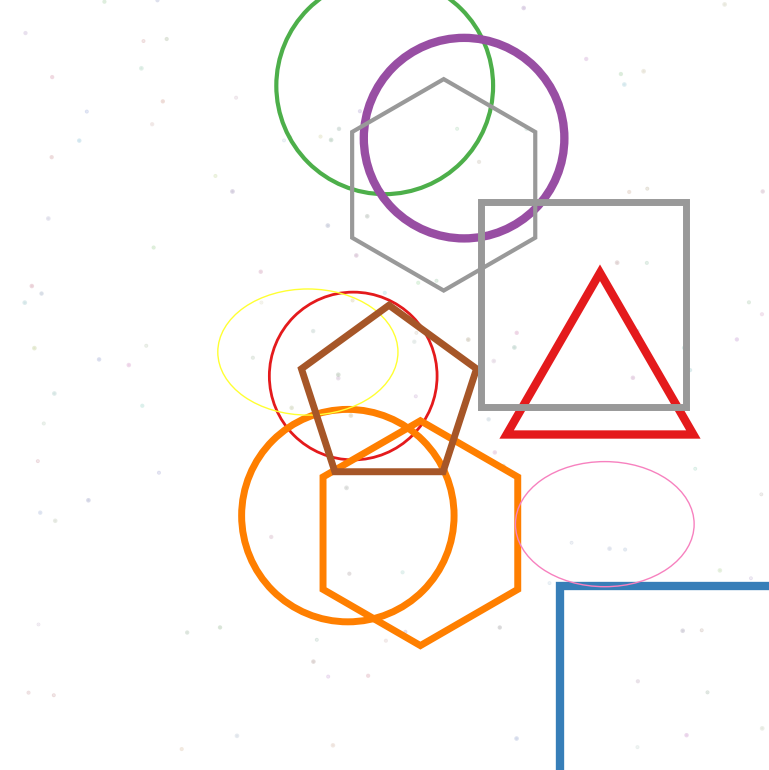[{"shape": "triangle", "thickness": 3, "radius": 0.7, "center": [0.779, 0.506]}, {"shape": "circle", "thickness": 1, "radius": 0.54, "center": [0.459, 0.512]}, {"shape": "square", "thickness": 3, "radius": 0.69, "center": [0.866, 0.1]}, {"shape": "circle", "thickness": 1.5, "radius": 0.7, "center": [0.5, 0.889]}, {"shape": "circle", "thickness": 3, "radius": 0.65, "center": [0.603, 0.821]}, {"shape": "hexagon", "thickness": 2.5, "radius": 0.73, "center": [0.546, 0.308]}, {"shape": "circle", "thickness": 2.5, "radius": 0.69, "center": [0.452, 0.33]}, {"shape": "oval", "thickness": 0.5, "radius": 0.58, "center": [0.4, 0.543]}, {"shape": "pentagon", "thickness": 2.5, "radius": 0.6, "center": [0.505, 0.484]}, {"shape": "oval", "thickness": 0.5, "radius": 0.58, "center": [0.785, 0.319]}, {"shape": "square", "thickness": 2.5, "radius": 0.66, "center": [0.758, 0.605]}, {"shape": "hexagon", "thickness": 1.5, "radius": 0.69, "center": [0.576, 0.76]}]